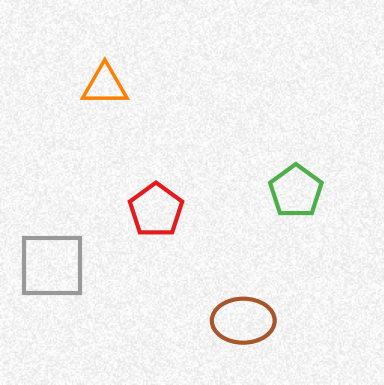[{"shape": "pentagon", "thickness": 3, "radius": 0.36, "center": [0.405, 0.454]}, {"shape": "pentagon", "thickness": 3, "radius": 0.35, "center": [0.768, 0.504]}, {"shape": "triangle", "thickness": 2.5, "radius": 0.33, "center": [0.272, 0.778]}, {"shape": "oval", "thickness": 3, "radius": 0.41, "center": [0.632, 0.167]}, {"shape": "square", "thickness": 3, "radius": 0.36, "center": [0.135, 0.31]}]